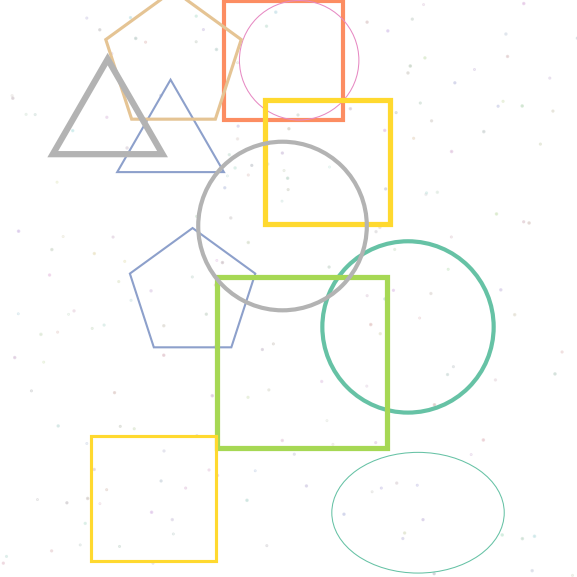[{"shape": "circle", "thickness": 2, "radius": 0.74, "center": [0.707, 0.433]}, {"shape": "oval", "thickness": 0.5, "radius": 0.75, "center": [0.724, 0.111]}, {"shape": "square", "thickness": 2, "radius": 0.51, "center": [0.491, 0.894]}, {"shape": "pentagon", "thickness": 1, "radius": 0.57, "center": [0.333, 0.49]}, {"shape": "triangle", "thickness": 1, "radius": 0.53, "center": [0.295, 0.754]}, {"shape": "circle", "thickness": 0.5, "radius": 0.52, "center": [0.518, 0.895]}, {"shape": "square", "thickness": 2.5, "radius": 0.74, "center": [0.523, 0.372]}, {"shape": "square", "thickness": 1.5, "radius": 0.54, "center": [0.266, 0.136]}, {"shape": "square", "thickness": 2.5, "radius": 0.54, "center": [0.567, 0.719]}, {"shape": "pentagon", "thickness": 1.5, "radius": 0.62, "center": [0.3, 0.893]}, {"shape": "circle", "thickness": 2, "radius": 0.73, "center": [0.489, 0.608]}, {"shape": "triangle", "thickness": 3, "radius": 0.55, "center": [0.186, 0.787]}]